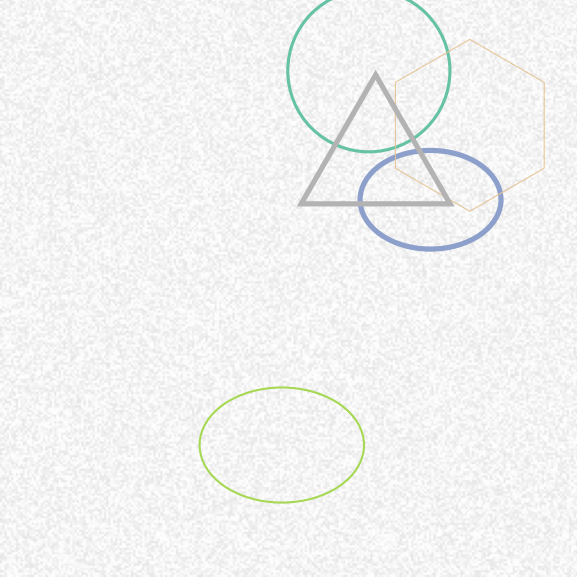[{"shape": "circle", "thickness": 1.5, "radius": 0.7, "center": [0.639, 0.877]}, {"shape": "oval", "thickness": 2.5, "radius": 0.61, "center": [0.746, 0.653]}, {"shape": "oval", "thickness": 1, "radius": 0.71, "center": [0.488, 0.228]}, {"shape": "hexagon", "thickness": 0.5, "radius": 0.74, "center": [0.813, 0.782]}, {"shape": "triangle", "thickness": 2.5, "radius": 0.74, "center": [0.65, 0.721]}]